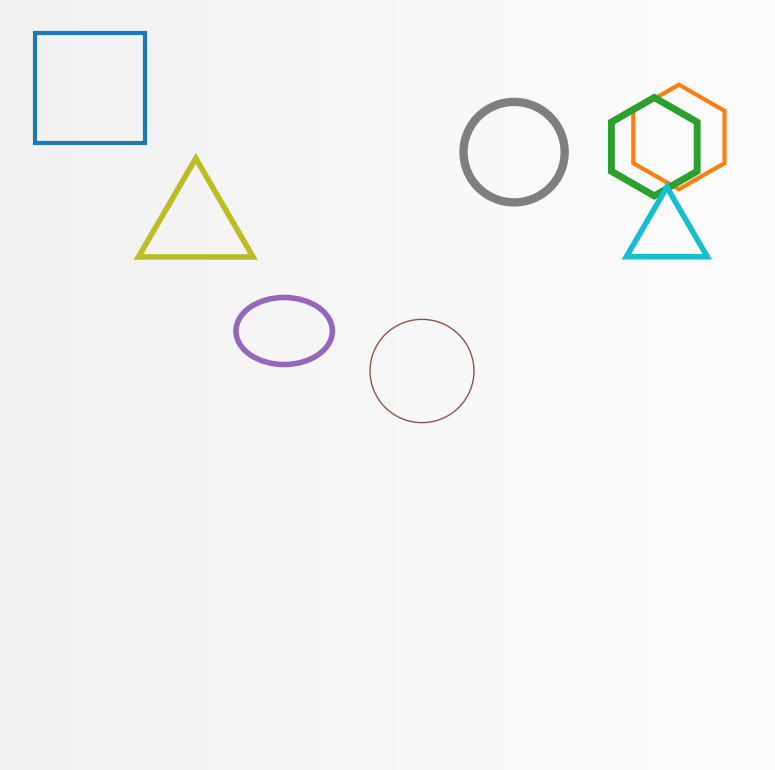[{"shape": "square", "thickness": 1.5, "radius": 0.36, "center": [0.116, 0.886]}, {"shape": "hexagon", "thickness": 1.5, "radius": 0.34, "center": [0.876, 0.822]}, {"shape": "hexagon", "thickness": 2.5, "radius": 0.32, "center": [0.844, 0.809]}, {"shape": "oval", "thickness": 2, "radius": 0.31, "center": [0.367, 0.57]}, {"shape": "circle", "thickness": 0.5, "radius": 0.34, "center": [0.545, 0.518]}, {"shape": "circle", "thickness": 3, "radius": 0.33, "center": [0.663, 0.802]}, {"shape": "triangle", "thickness": 2, "radius": 0.43, "center": [0.253, 0.709]}, {"shape": "triangle", "thickness": 2, "radius": 0.3, "center": [0.86, 0.697]}]